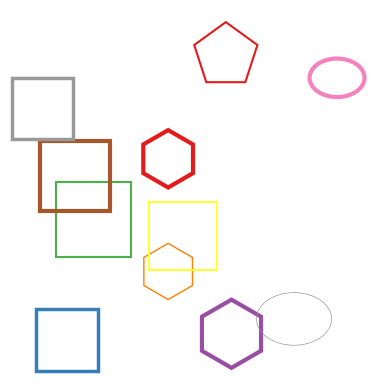[{"shape": "hexagon", "thickness": 3, "radius": 0.37, "center": [0.437, 0.588]}, {"shape": "pentagon", "thickness": 1.5, "radius": 0.43, "center": [0.587, 0.856]}, {"shape": "square", "thickness": 2.5, "radius": 0.4, "center": [0.174, 0.116]}, {"shape": "square", "thickness": 1.5, "radius": 0.48, "center": [0.243, 0.43]}, {"shape": "hexagon", "thickness": 3, "radius": 0.44, "center": [0.601, 0.133]}, {"shape": "hexagon", "thickness": 1, "radius": 0.36, "center": [0.437, 0.295]}, {"shape": "square", "thickness": 1.5, "radius": 0.44, "center": [0.475, 0.387]}, {"shape": "square", "thickness": 3, "radius": 0.45, "center": [0.194, 0.542]}, {"shape": "oval", "thickness": 3, "radius": 0.36, "center": [0.875, 0.798]}, {"shape": "oval", "thickness": 0.5, "radius": 0.49, "center": [0.764, 0.172]}, {"shape": "square", "thickness": 2.5, "radius": 0.4, "center": [0.111, 0.719]}]